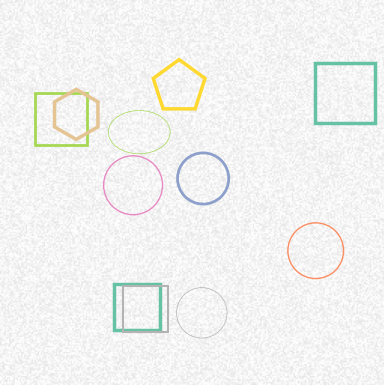[{"shape": "square", "thickness": 2.5, "radius": 0.38, "center": [0.896, 0.758]}, {"shape": "square", "thickness": 2.5, "radius": 0.3, "center": [0.356, 0.202]}, {"shape": "circle", "thickness": 1, "radius": 0.36, "center": [0.82, 0.349]}, {"shape": "circle", "thickness": 2, "radius": 0.33, "center": [0.528, 0.536]}, {"shape": "circle", "thickness": 1, "radius": 0.38, "center": [0.346, 0.519]}, {"shape": "square", "thickness": 2, "radius": 0.34, "center": [0.158, 0.692]}, {"shape": "oval", "thickness": 0.5, "radius": 0.4, "center": [0.362, 0.657]}, {"shape": "pentagon", "thickness": 2.5, "radius": 0.35, "center": [0.465, 0.774]}, {"shape": "hexagon", "thickness": 2.5, "radius": 0.33, "center": [0.198, 0.703]}, {"shape": "circle", "thickness": 0.5, "radius": 0.33, "center": [0.524, 0.187]}, {"shape": "square", "thickness": 1.5, "radius": 0.3, "center": [0.378, 0.197]}]